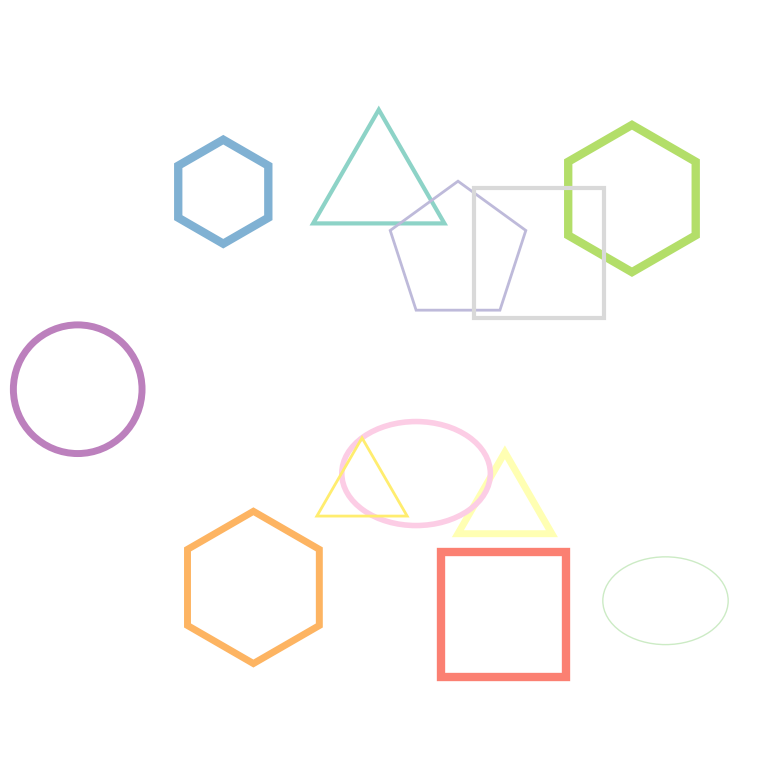[{"shape": "triangle", "thickness": 1.5, "radius": 0.49, "center": [0.492, 0.759]}, {"shape": "triangle", "thickness": 2.5, "radius": 0.35, "center": [0.656, 0.342]}, {"shape": "pentagon", "thickness": 1, "radius": 0.46, "center": [0.595, 0.672]}, {"shape": "square", "thickness": 3, "radius": 0.41, "center": [0.654, 0.202]}, {"shape": "hexagon", "thickness": 3, "radius": 0.34, "center": [0.29, 0.751]}, {"shape": "hexagon", "thickness": 2.5, "radius": 0.49, "center": [0.329, 0.237]}, {"shape": "hexagon", "thickness": 3, "radius": 0.48, "center": [0.821, 0.742]}, {"shape": "oval", "thickness": 2, "radius": 0.48, "center": [0.54, 0.385]}, {"shape": "square", "thickness": 1.5, "radius": 0.42, "center": [0.7, 0.672]}, {"shape": "circle", "thickness": 2.5, "radius": 0.42, "center": [0.101, 0.495]}, {"shape": "oval", "thickness": 0.5, "radius": 0.41, "center": [0.864, 0.22]}, {"shape": "triangle", "thickness": 1, "radius": 0.34, "center": [0.47, 0.364]}]